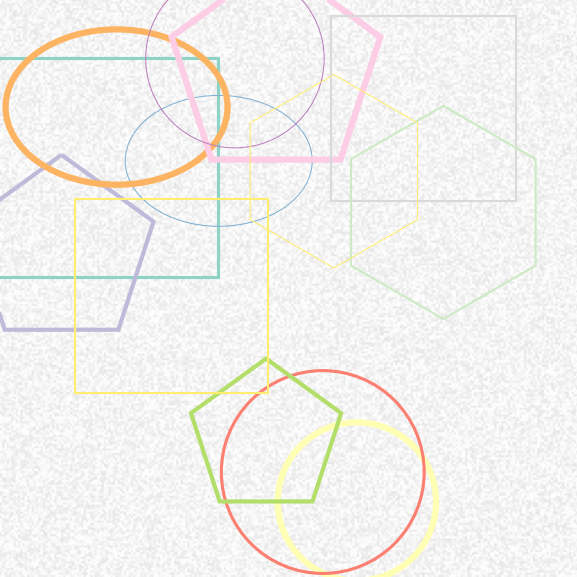[{"shape": "square", "thickness": 1.5, "radius": 0.95, "center": [0.187, 0.709]}, {"shape": "circle", "thickness": 3, "radius": 0.69, "center": [0.618, 0.131]}, {"shape": "pentagon", "thickness": 2, "radius": 0.84, "center": [0.107, 0.564]}, {"shape": "circle", "thickness": 1.5, "radius": 0.88, "center": [0.559, 0.182]}, {"shape": "oval", "thickness": 0.5, "radius": 0.81, "center": [0.379, 0.721]}, {"shape": "oval", "thickness": 3, "radius": 0.96, "center": [0.202, 0.814]}, {"shape": "pentagon", "thickness": 2, "radius": 0.68, "center": [0.461, 0.241]}, {"shape": "pentagon", "thickness": 3, "radius": 0.95, "center": [0.478, 0.876]}, {"shape": "square", "thickness": 1, "radius": 0.8, "center": [0.734, 0.812]}, {"shape": "circle", "thickness": 0.5, "radius": 0.77, "center": [0.407, 0.898]}, {"shape": "hexagon", "thickness": 1, "radius": 0.92, "center": [0.768, 0.631]}, {"shape": "square", "thickness": 1, "radius": 0.84, "center": [0.298, 0.487]}, {"shape": "hexagon", "thickness": 0.5, "radius": 0.84, "center": [0.578, 0.703]}]